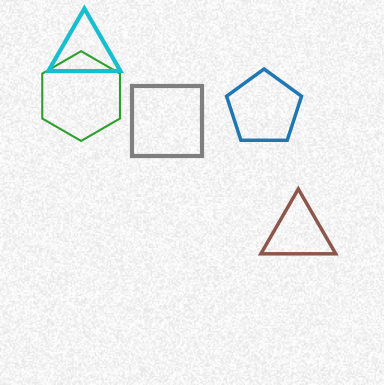[{"shape": "pentagon", "thickness": 2.5, "radius": 0.51, "center": [0.686, 0.718]}, {"shape": "hexagon", "thickness": 1.5, "radius": 0.58, "center": [0.211, 0.75]}, {"shape": "triangle", "thickness": 2.5, "radius": 0.56, "center": [0.775, 0.397]}, {"shape": "square", "thickness": 3, "radius": 0.45, "center": [0.435, 0.686]}, {"shape": "triangle", "thickness": 3, "radius": 0.54, "center": [0.219, 0.87]}]